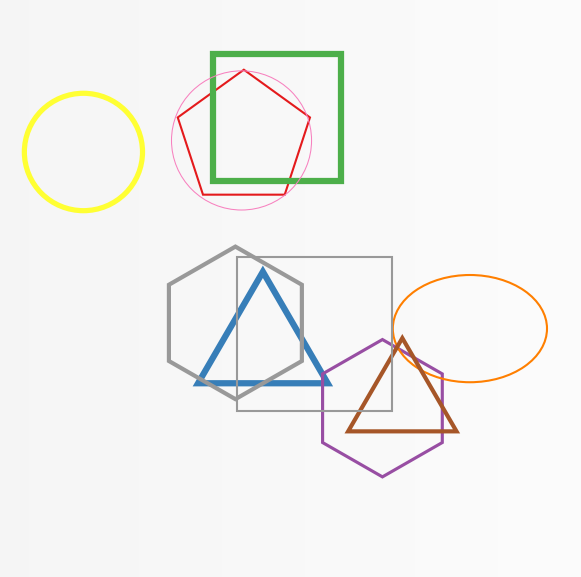[{"shape": "pentagon", "thickness": 1, "radius": 0.6, "center": [0.42, 0.759]}, {"shape": "triangle", "thickness": 3, "radius": 0.64, "center": [0.452, 0.4]}, {"shape": "square", "thickness": 3, "radius": 0.55, "center": [0.477, 0.796]}, {"shape": "hexagon", "thickness": 1.5, "radius": 0.59, "center": [0.658, 0.292]}, {"shape": "oval", "thickness": 1, "radius": 0.66, "center": [0.808, 0.43]}, {"shape": "circle", "thickness": 2.5, "radius": 0.51, "center": [0.144, 0.736]}, {"shape": "triangle", "thickness": 2, "radius": 0.54, "center": [0.692, 0.306]}, {"shape": "circle", "thickness": 0.5, "radius": 0.6, "center": [0.416, 0.756]}, {"shape": "hexagon", "thickness": 2, "radius": 0.66, "center": [0.405, 0.44]}, {"shape": "square", "thickness": 1, "radius": 0.67, "center": [0.541, 0.421]}]